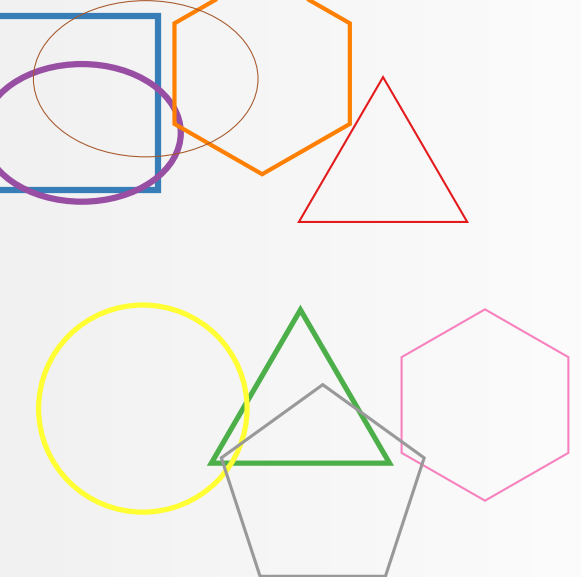[{"shape": "triangle", "thickness": 1, "radius": 0.84, "center": [0.659, 0.698]}, {"shape": "square", "thickness": 3, "radius": 0.75, "center": [0.121, 0.821]}, {"shape": "triangle", "thickness": 2.5, "radius": 0.89, "center": [0.517, 0.286]}, {"shape": "oval", "thickness": 3, "radius": 0.85, "center": [0.141, 0.769]}, {"shape": "hexagon", "thickness": 2, "radius": 0.87, "center": [0.451, 0.872]}, {"shape": "circle", "thickness": 2.5, "radius": 0.9, "center": [0.246, 0.292]}, {"shape": "oval", "thickness": 0.5, "radius": 0.97, "center": [0.251, 0.863]}, {"shape": "hexagon", "thickness": 1, "radius": 0.83, "center": [0.834, 0.298]}, {"shape": "pentagon", "thickness": 1.5, "radius": 0.92, "center": [0.555, 0.15]}]